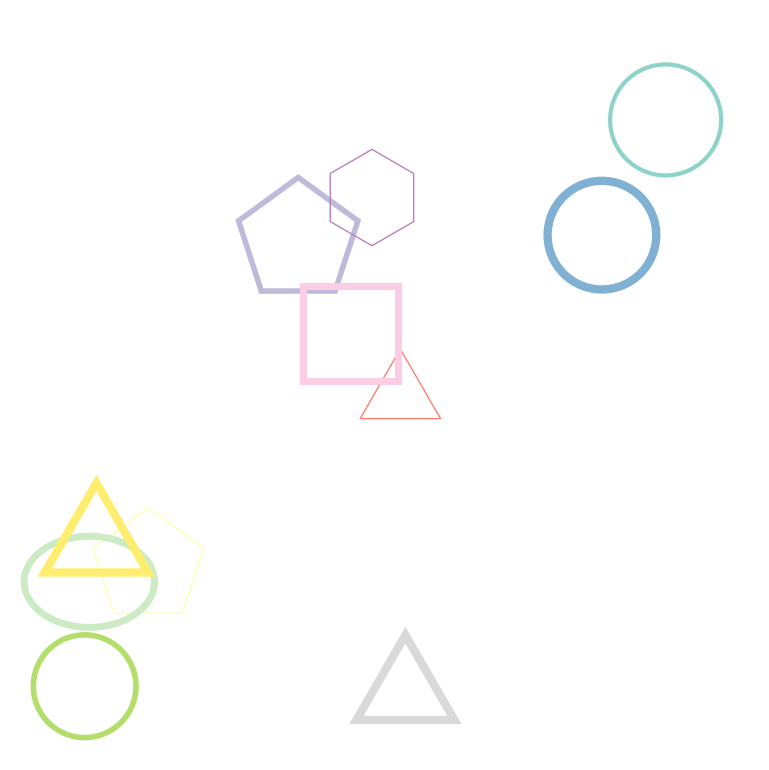[{"shape": "circle", "thickness": 1.5, "radius": 0.36, "center": [0.864, 0.844]}, {"shape": "pentagon", "thickness": 0.5, "radius": 0.38, "center": [0.192, 0.265]}, {"shape": "pentagon", "thickness": 2, "radius": 0.41, "center": [0.387, 0.688]}, {"shape": "triangle", "thickness": 0.5, "radius": 0.3, "center": [0.52, 0.486]}, {"shape": "circle", "thickness": 3, "radius": 0.35, "center": [0.782, 0.695]}, {"shape": "circle", "thickness": 2, "radius": 0.33, "center": [0.11, 0.109]}, {"shape": "square", "thickness": 2.5, "radius": 0.31, "center": [0.455, 0.567]}, {"shape": "triangle", "thickness": 3, "radius": 0.37, "center": [0.526, 0.102]}, {"shape": "hexagon", "thickness": 0.5, "radius": 0.31, "center": [0.483, 0.743]}, {"shape": "oval", "thickness": 2.5, "radius": 0.42, "center": [0.116, 0.244]}, {"shape": "triangle", "thickness": 3, "radius": 0.39, "center": [0.125, 0.295]}]